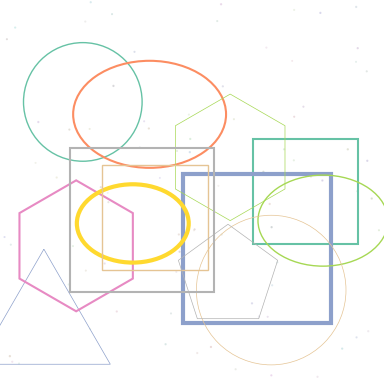[{"shape": "square", "thickness": 1.5, "radius": 0.68, "center": [0.794, 0.503]}, {"shape": "circle", "thickness": 1, "radius": 0.77, "center": [0.215, 0.735]}, {"shape": "oval", "thickness": 1.5, "radius": 0.99, "center": [0.389, 0.703]}, {"shape": "square", "thickness": 3, "radius": 0.96, "center": [0.667, 0.355]}, {"shape": "triangle", "thickness": 0.5, "radius": 1.0, "center": [0.114, 0.154]}, {"shape": "hexagon", "thickness": 1.5, "radius": 0.85, "center": [0.198, 0.361]}, {"shape": "hexagon", "thickness": 0.5, "radius": 0.82, "center": [0.598, 0.591]}, {"shape": "oval", "thickness": 1, "radius": 0.84, "center": [0.839, 0.427]}, {"shape": "oval", "thickness": 3, "radius": 0.73, "center": [0.345, 0.42]}, {"shape": "square", "thickness": 1, "radius": 0.68, "center": [0.402, 0.435]}, {"shape": "circle", "thickness": 0.5, "radius": 0.97, "center": [0.704, 0.247]}, {"shape": "pentagon", "thickness": 0.5, "radius": 0.68, "center": [0.592, 0.282]}, {"shape": "square", "thickness": 1.5, "radius": 0.93, "center": [0.369, 0.429]}]